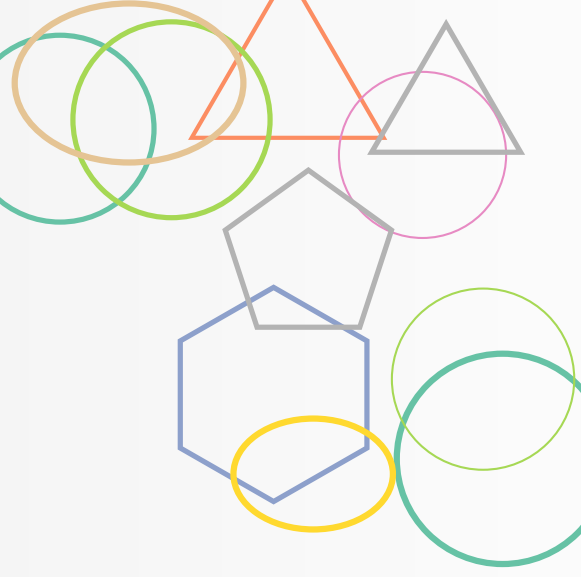[{"shape": "circle", "thickness": 3, "radius": 0.91, "center": [0.865, 0.205]}, {"shape": "circle", "thickness": 2.5, "radius": 0.81, "center": [0.103, 0.776]}, {"shape": "triangle", "thickness": 2, "radius": 0.95, "center": [0.495, 0.856]}, {"shape": "hexagon", "thickness": 2.5, "radius": 0.93, "center": [0.471, 0.316]}, {"shape": "circle", "thickness": 1, "radius": 0.72, "center": [0.727, 0.731]}, {"shape": "circle", "thickness": 2.5, "radius": 0.85, "center": [0.295, 0.792]}, {"shape": "circle", "thickness": 1, "radius": 0.78, "center": [0.831, 0.343]}, {"shape": "oval", "thickness": 3, "radius": 0.69, "center": [0.539, 0.178]}, {"shape": "oval", "thickness": 3, "radius": 0.98, "center": [0.222, 0.855]}, {"shape": "pentagon", "thickness": 2.5, "radius": 0.75, "center": [0.531, 0.554]}, {"shape": "triangle", "thickness": 2.5, "radius": 0.74, "center": [0.768, 0.809]}]